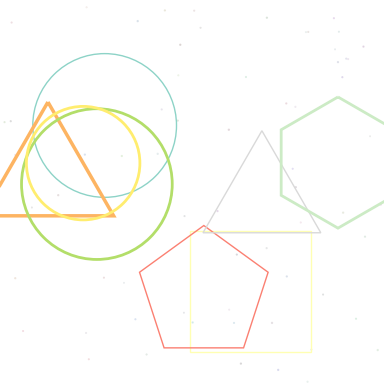[{"shape": "circle", "thickness": 1, "radius": 0.93, "center": [0.272, 0.674]}, {"shape": "square", "thickness": 1, "radius": 0.79, "center": [0.65, 0.242]}, {"shape": "pentagon", "thickness": 1, "radius": 0.88, "center": [0.529, 0.239]}, {"shape": "triangle", "thickness": 2.5, "radius": 0.99, "center": [0.124, 0.538]}, {"shape": "circle", "thickness": 2, "radius": 0.98, "center": [0.252, 0.522]}, {"shape": "triangle", "thickness": 1, "radius": 0.88, "center": [0.68, 0.484]}, {"shape": "hexagon", "thickness": 2, "radius": 0.85, "center": [0.878, 0.578]}, {"shape": "circle", "thickness": 2, "radius": 0.74, "center": [0.216, 0.576]}]